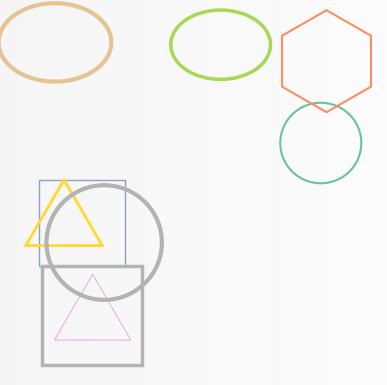[{"shape": "circle", "thickness": 1.5, "radius": 0.52, "center": [0.828, 0.629]}, {"shape": "hexagon", "thickness": 1.5, "radius": 0.66, "center": [0.843, 0.841]}, {"shape": "square", "thickness": 1, "radius": 0.56, "center": [0.212, 0.421]}, {"shape": "triangle", "thickness": 0.5, "radius": 0.57, "center": [0.239, 0.174]}, {"shape": "oval", "thickness": 2.5, "radius": 0.64, "center": [0.569, 0.884]}, {"shape": "triangle", "thickness": 2, "radius": 0.57, "center": [0.165, 0.419]}, {"shape": "oval", "thickness": 3, "radius": 0.73, "center": [0.142, 0.89]}, {"shape": "square", "thickness": 2.5, "radius": 0.65, "center": [0.237, 0.18]}, {"shape": "circle", "thickness": 3, "radius": 0.74, "center": [0.269, 0.37]}]